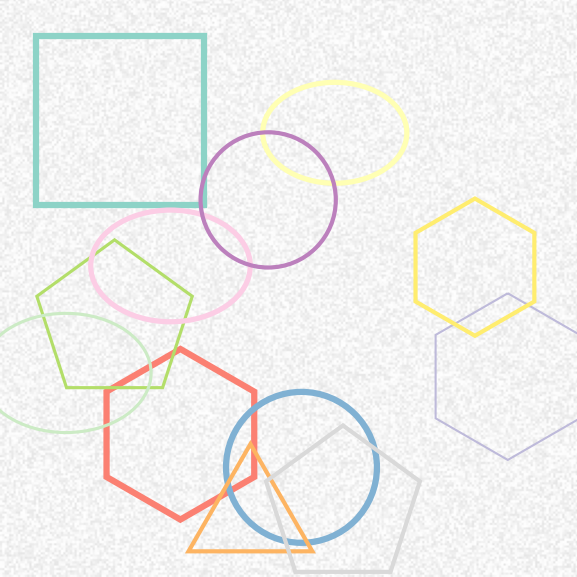[{"shape": "square", "thickness": 3, "radius": 0.73, "center": [0.208, 0.791]}, {"shape": "oval", "thickness": 2.5, "radius": 0.62, "center": [0.58, 0.769]}, {"shape": "hexagon", "thickness": 1, "radius": 0.72, "center": [0.879, 0.347]}, {"shape": "hexagon", "thickness": 3, "radius": 0.74, "center": [0.312, 0.247]}, {"shape": "circle", "thickness": 3, "radius": 0.65, "center": [0.522, 0.19]}, {"shape": "triangle", "thickness": 2, "radius": 0.62, "center": [0.434, 0.106]}, {"shape": "pentagon", "thickness": 1.5, "radius": 0.71, "center": [0.198, 0.442]}, {"shape": "oval", "thickness": 2.5, "radius": 0.69, "center": [0.295, 0.539]}, {"shape": "pentagon", "thickness": 2, "radius": 0.7, "center": [0.594, 0.122]}, {"shape": "circle", "thickness": 2, "radius": 0.59, "center": [0.464, 0.653]}, {"shape": "oval", "thickness": 1.5, "radius": 0.74, "center": [0.114, 0.353]}, {"shape": "hexagon", "thickness": 2, "radius": 0.59, "center": [0.822, 0.537]}]